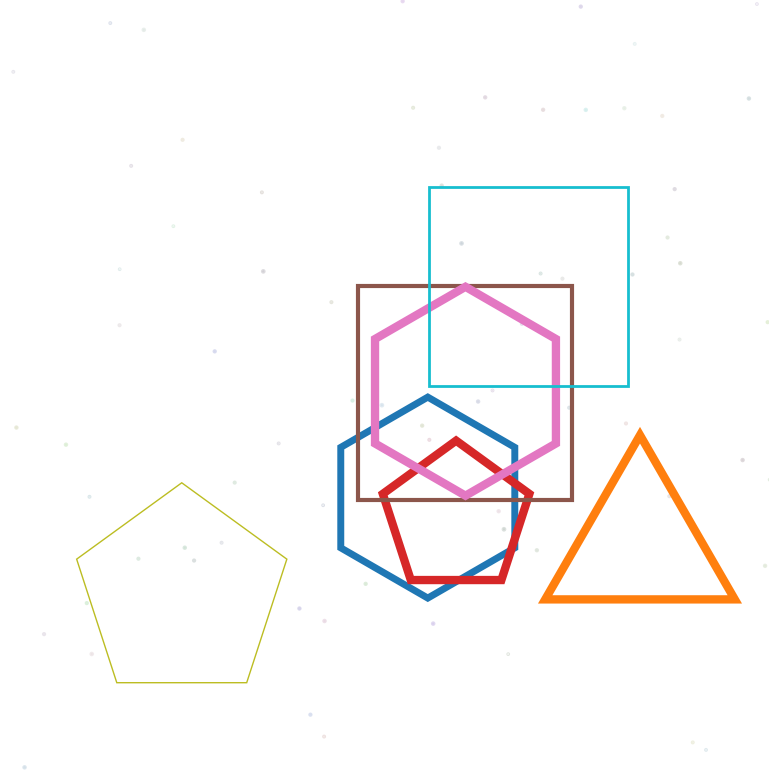[{"shape": "hexagon", "thickness": 2.5, "radius": 0.65, "center": [0.556, 0.354]}, {"shape": "triangle", "thickness": 3, "radius": 0.71, "center": [0.831, 0.293]}, {"shape": "pentagon", "thickness": 3, "radius": 0.5, "center": [0.592, 0.328]}, {"shape": "square", "thickness": 1.5, "radius": 0.7, "center": [0.604, 0.489]}, {"shape": "hexagon", "thickness": 3, "radius": 0.68, "center": [0.605, 0.492]}, {"shape": "pentagon", "thickness": 0.5, "radius": 0.72, "center": [0.236, 0.229]}, {"shape": "square", "thickness": 1, "radius": 0.65, "center": [0.687, 0.628]}]